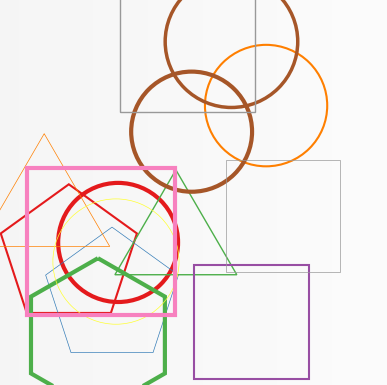[{"shape": "pentagon", "thickness": 1.5, "radius": 0.92, "center": [0.178, 0.337]}, {"shape": "circle", "thickness": 3, "radius": 0.77, "center": [0.305, 0.37]}, {"shape": "pentagon", "thickness": 0.5, "radius": 0.9, "center": [0.289, 0.23]}, {"shape": "hexagon", "thickness": 3, "radius": 1.0, "center": [0.253, 0.13]}, {"shape": "triangle", "thickness": 1, "radius": 0.91, "center": [0.454, 0.377]}, {"shape": "square", "thickness": 1.5, "radius": 0.74, "center": [0.65, 0.164]}, {"shape": "circle", "thickness": 1.5, "radius": 0.79, "center": [0.687, 0.726]}, {"shape": "triangle", "thickness": 0.5, "radius": 0.98, "center": [0.114, 0.457]}, {"shape": "circle", "thickness": 0.5, "radius": 0.81, "center": [0.299, 0.321]}, {"shape": "circle", "thickness": 3, "radius": 0.78, "center": [0.495, 0.658]}, {"shape": "circle", "thickness": 2.5, "radius": 0.86, "center": [0.597, 0.892]}, {"shape": "square", "thickness": 3, "radius": 0.96, "center": [0.26, 0.373]}, {"shape": "square", "thickness": 1, "radius": 0.87, "center": [0.483, 0.884]}, {"shape": "square", "thickness": 0.5, "radius": 0.73, "center": [0.73, 0.439]}]